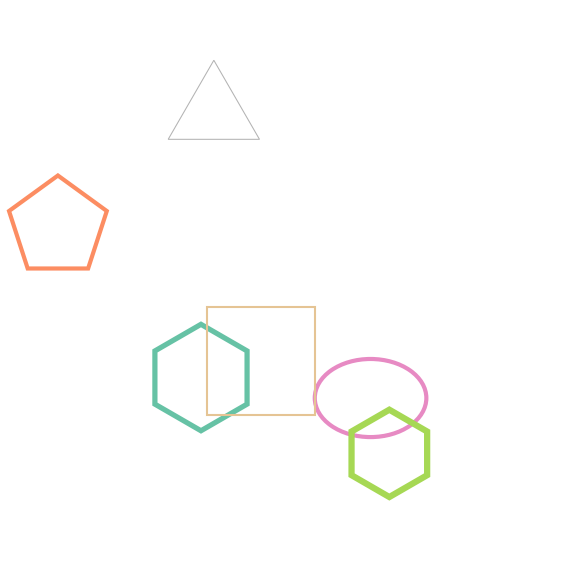[{"shape": "hexagon", "thickness": 2.5, "radius": 0.46, "center": [0.348, 0.345]}, {"shape": "pentagon", "thickness": 2, "radius": 0.45, "center": [0.1, 0.606]}, {"shape": "oval", "thickness": 2, "radius": 0.48, "center": [0.642, 0.31]}, {"shape": "hexagon", "thickness": 3, "radius": 0.38, "center": [0.674, 0.214]}, {"shape": "square", "thickness": 1, "radius": 0.47, "center": [0.451, 0.374]}, {"shape": "triangle", "thickness": 0.5, "radius": 0.46, "center": [0.37, 0.804]}]